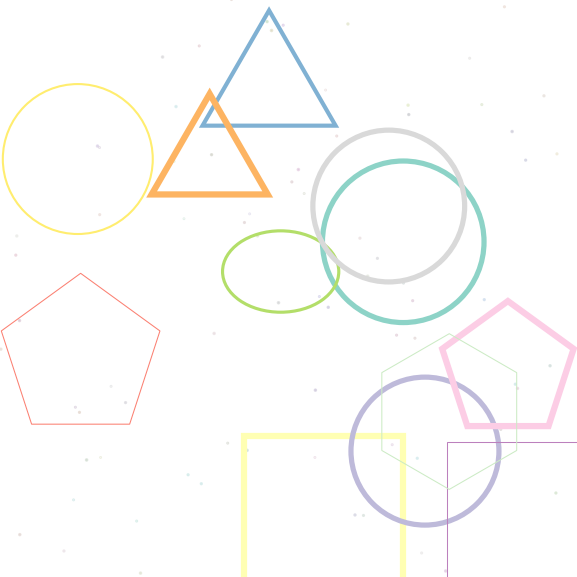[{"shape": "circle", "thickness": 2.5, "radius": 0.7, "center": [0.698, 0.58]}, {"shape": "square", "thickness": 3, "radius": 0.69, "center": [0.56, 0.107]}, {"shape": "circle", "thickness": 2.5, "radius": 0.64, "center": [0.736, 0.218]}, {"shape": "pentagon", "thickness": 0.5, "radius": 0.72, "center": [0.14, 0.381]}, {"shape": "triangle", "thickness": 2, "radius": 0.67, "center": [0.466, 0.848]}, {"shape": "triangle", "thickness": 3, "radius": 0.58, "center": [0.363, 0.72]}, {"shape": "oval", "thickness": 1.5, "radius": 0.5, "center": [0.486, 0.529]}, {"shape": "pentagon", "thickness": 3, "radius": 0.6, "center": [0.879, 0.358]}, {"shape": "circle", "thickness": 2.5, "radius": 0.66, "center": [0.673, 0.642]}, {"shape": "square", "thickness": 0.5, "radius": 0.59, "center": [0.892, 0.115]}, {"shape": "hexagon", "thickness": 0.5, "radius": 0.67, "center": [0.778, 0.286]}, {"shape": "circle", "thickness": 1, "radius": 0.65, "center": [0.135, 0.724]}]